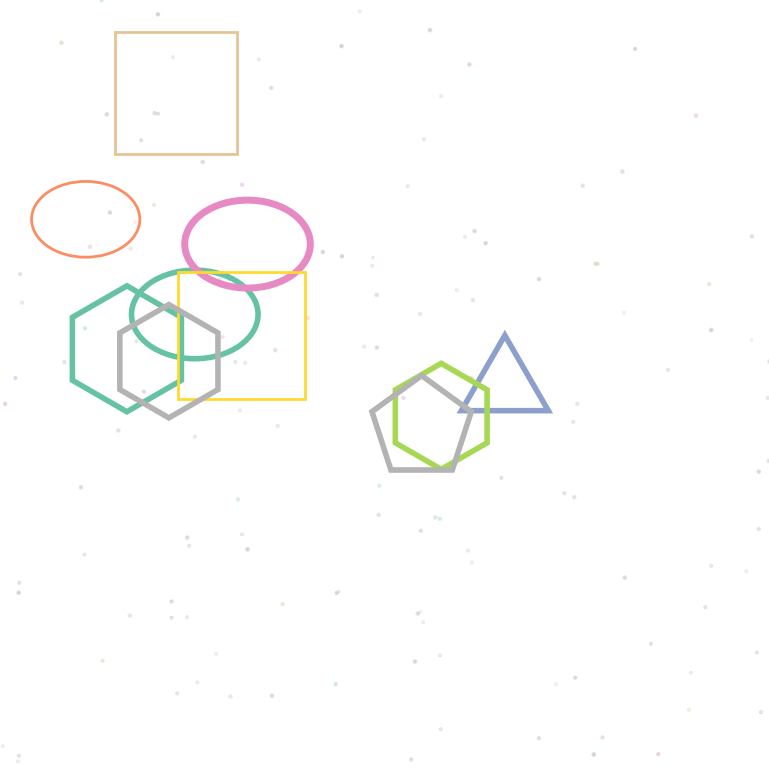[{"shape": "hexagon", "thickness": 2, "radius": 0.41, "center": [0.165, 0.547]}, {"shape": "oval", "thickness": 2, "radius": 0.41, "center": [0.253, 0.592]}, {"shape": "oval", "thickness": 1, "radius": 0.35, "center": [0.111, 0.715]}, {"shape": "triangle", "thickness": 2, "radius": 0.33, "center": [0.656, 0.499]}, {"shape": "oval", "thickness": 2.5, "radius": 0.41, "center": [0.321, 0.683]}, {"shape": "hexagon", "thickness": 2, "radius": 0.34, "center": [0.573, 0.459]}, {"shape": "square", "thickness": 1, "radius": 0.41, "center": [0.314, 0.565]}, {"shape": "square", "thickness": 1, "radius": 0.4, "center": [0.229, 0.879]}, {"shape": "pentagon", "thickness": 2, "radius": 0.34, "center": [0.548, 0.444]}, {"shape": "hexagon", "thickness": 2, "radius": 0.37, "center": [0.219, 0.531]}]